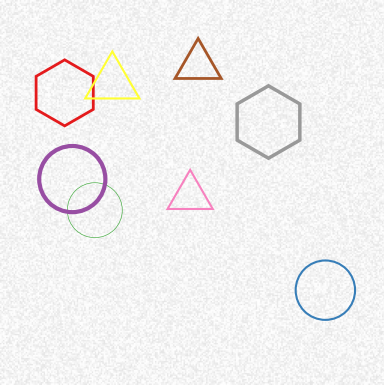[{"shape": "hexagon", "thickness": 2, "radius": 0.43, "center": [0.168, 0.759]}, {"shape": "circle", "thickness": 1.5, "radius": 0.39, "center": [0.845, 0.246]}, {"shape": "circle", "thickness": 0.5, "radius": 0.36, "center": [0.246, 0.454]}, {"shape": "circle", "thickness": 3, "radius": 0.43, "center": [0.188, 0.535]}, {"shape": "triangle", "thickness": 1.5, "radius": 0.41, "center": [0.292, 0.785]}, {"shape": "triangle", "thickness": 2, "radius": 0.35, "center": [0.515, 0.831]}, {"shape": "triangle", "thickness": 1.5, "radius": 0.34, "center": [0.494, 0.491]}, {"shape": "hexagon", "thickness": 2.5, "radius": 0.47, "center": [0.697, 0.683]}]